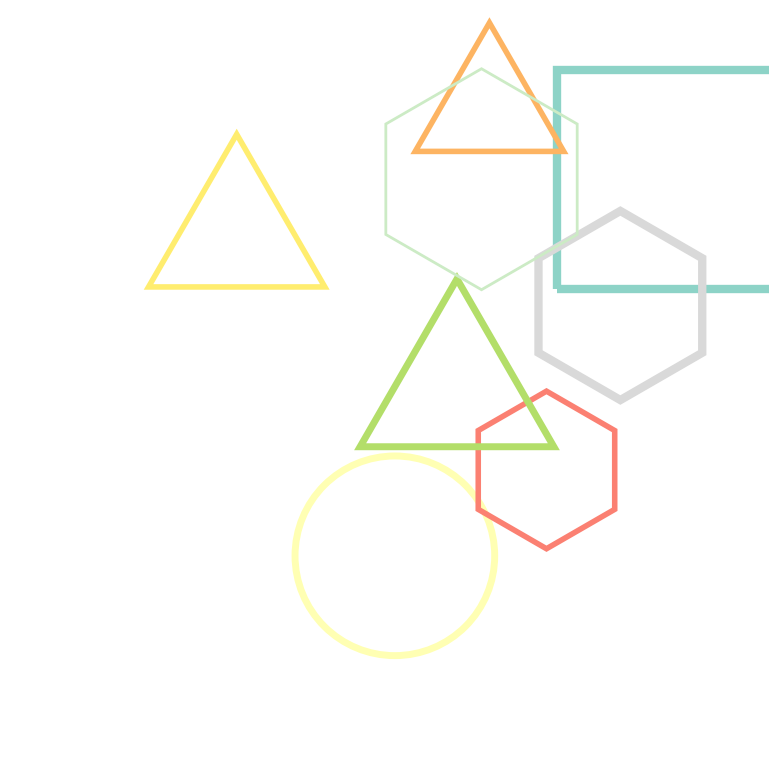[{"shape": "square", "thickness": 3, "radius": 0.71, "center": [0.865, 0.767]}, {"shape": "circle", "thickness": 2.5, "radius": 0.65, "center": [0.513, 0.278]}, {"shape": "hexagon", "thickness": 2, "radius": 0.51, "center": [0.71, 0.39]}, {"shape": "triangle", "thickness": 2, "radius": 0.56, "center": [0.636, 0.859]}, {"shape": "triangle", "thickness": 2.5, "radius": 0.73, "center": [0.593, 0.492]}, {"shape": "hexagon", "thickness": 3, "radius": 0.61, "center": [0.806, 0.603]}, {"shape": "hexagon", "thickness": 1, "radius": 0.72, "center": [0.625, 0.767]}, {"shape": "triangle", "thickness": 2, "radius": 0.66, "center": [0.307, 0.693]}]